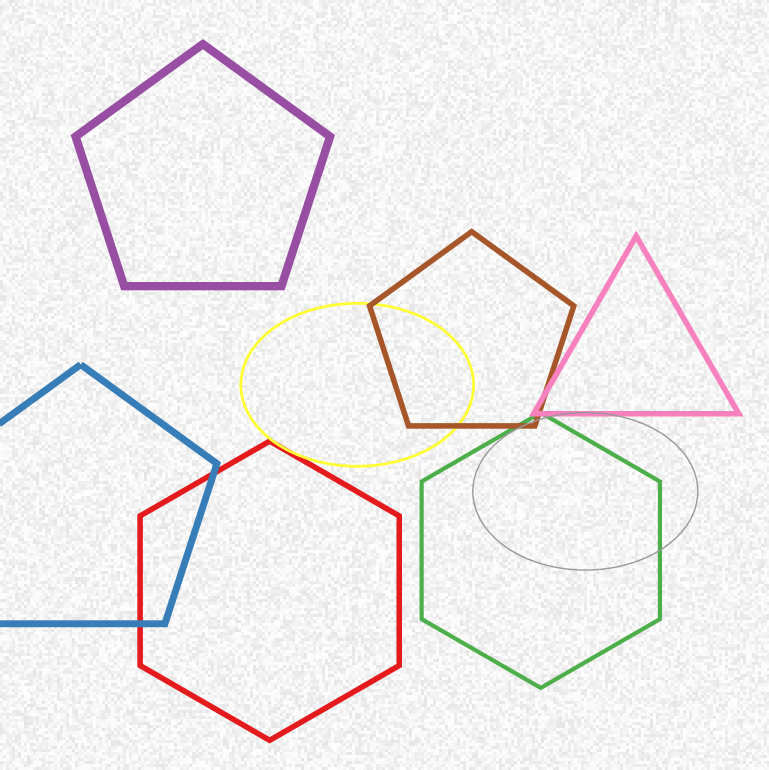[{"shape": "hexagon", "thickness": 2, "radius": 0.97, "center": [0.35, 0.233]}, {"shape": "pentagon", "thickness": 2.5, "radius": 0.93, "center": [0.105, 0.34]}, {"shape": "hexagon", "thickness": 1.5, "radius": 0.89, "center": [0.702, 0.285]}, {"shape": "pentagon", "thickness": 3, "radius": 0.87, "center": [0.263, 0.769]}, {"shape": "oval", "thickness": 1, "radius": 0.76, "center": [0.464, 0.5]}, {"shape": "pentagon", "thickness": 2, "radius": 0.7, "center": [0.613, 0.56]}, {"shape": "triangle", "thickness": 2, "radius": 0.77, "center": [0.826, 0.54]}, {"shape": "oval", "thickness": 0.5, "radius": 0.73, "center": [0.76, 0.362]}]